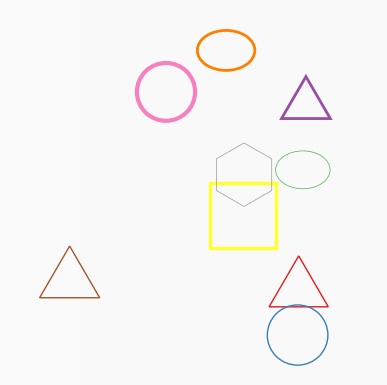[{"shape": "triangle", "thickness": 1, "radius": 0.44, "center": [0.771, 0.247]}, {"shape": "circle", "thickness": 1, "radius": 0.39, "center": [0.768, 0.13]}, {"shape": "oval", "thickness": 0.5, "radius": 0.35, "center": [0.782, 0.559]}, {"shape": "triangle", "thickness": 2, "radius": 0.36, "center": [0.789, 0.728]}, {"shape": "oval", "thickness": 2, "radius": 0.37, "center": [0.583, 0.869]}, {"shape": "square", "thickness": 2.5, "radius": 0.42, "center": [0.627, 0.441]}, {"shape": "triangle", "thickness": 1, "radius": 0.45, "center": [0.18, 0.271]}, {"shape": "circle", "thickness": 3, "radius": 0.38, "center": [0.428, 0.761]}, {"shape": "hexagon", "thickness": 0.5, "radius": 0.41, "center": [0.63, 0.546]}]